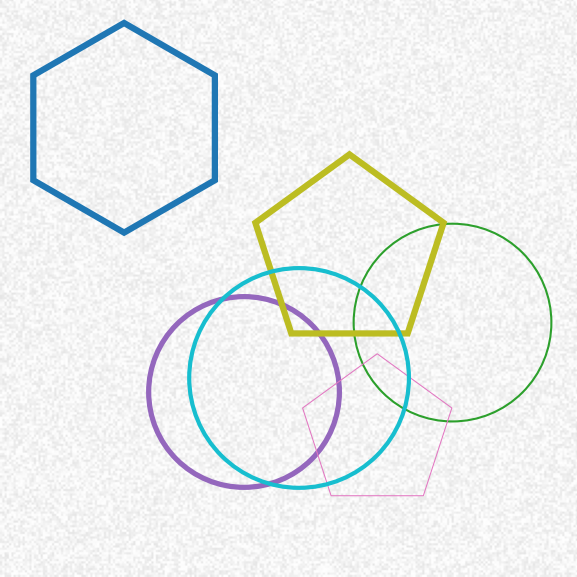[{"shape": "hexagon", "thickness": 3, "radius": 0.91, "center": [0.215, 0.778]}, {"shape": "circle", "thickness": 1, "radius": 0.86, "center": [0.784, 0.441]}, {"shape": "circle", "thickness": 2.5, "radius": 0.83, "center": [0.423, 0.32]}, {"shape": "pentagon", "thickness": 0.5, "radius": 0.68, "center": [0.653, 0.251]}, {"shape": "pentagon", "thickness": 3, "radius": 0.86, "center": [0.605, 0.56]}, {"shape": "circle", "thickness": 2, "radius": 0.95, "center": [0.518, 0.345]}]